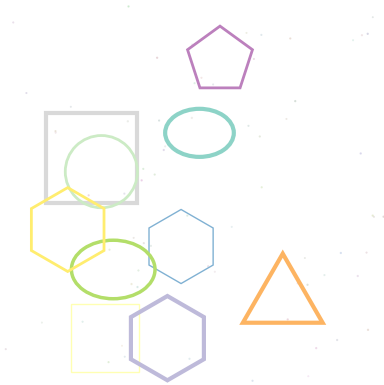[{"shape": "oval", "thickness": 3, "radius": 0.45, "center": [0.518, 0.655]}, {"shape": "square", "thickness": 1, "radius": 0.44, "center": [0.272, 0.121]}, {"shape": "hexagon", "thickness": 3, "radius": 0.55, "center": [0.435, 0.122]}, {"shape": "hexagon", "thickness": 1, "radius": 0.48, "center": [0.47, 0.36]}, {"shape": "triangle", "thickness": 3, "radius": 0.6, "center": [0.734, 0.222]}, {"shape": "oval", "thickness": 2.5, "radius": 0.54, "center": [0.294, 0.3]}, {"shape": "square", "thickness": 3, "radius": 0.59, "center": [0.238, 0.59]}, {"shape": "pentagon", "thickness": 2, "radius": 0.44, "center": [0.571, 0.843]}, {"shape": "circle", "thickness": 2, "radius": 0.47, "center": [0.263, 0.554]}, {"shape": "hexagon", "thickness": 2, "radius": 0.54, "center": [0.176, 0.404]}]